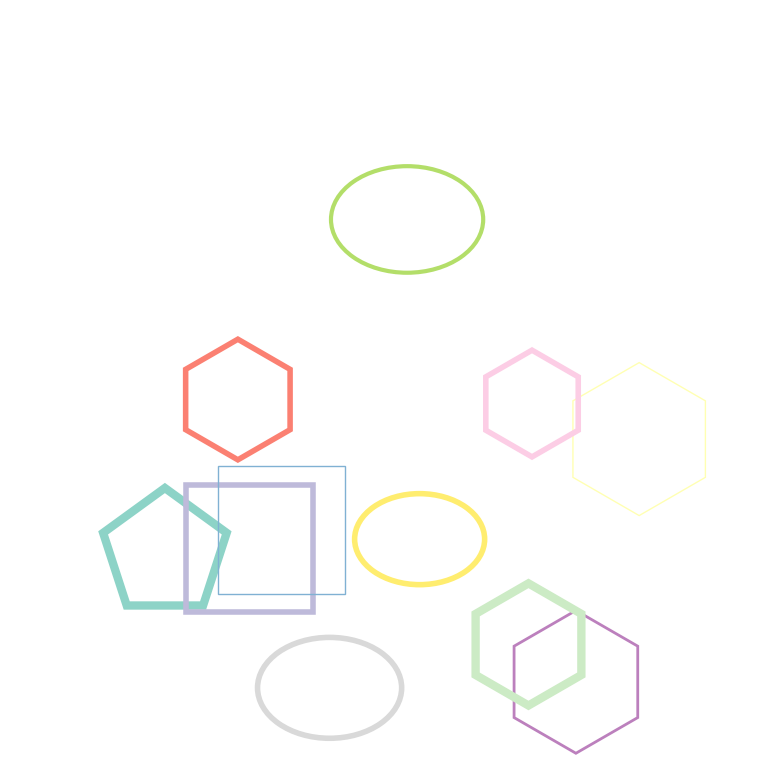[{"shape": "pentagon", "thickness": 3, "radius": 0.42, "center": [0.214, 0.282]}, {"shape": "hexagon", "thickness": 0.5, "radius": 0.5, "center": [0.83, 0.43]}, {"shape": "square", "thickness": 2, "radius": 0.42, "center": [0.324, 0.288]}, {"shape": "hexagon", "thickness": 2, "radius": 0.39, "center": [0.309, 0.481]}, {"shape": "square", "thickness": 0.5, "radius": 0.41, "center": [0.366, 0.312]}, {"shape": "oval", "thickness": 1.5, "radius": 0.49, "center": [0.529, 0.715]}, {"shape": "hexagon", "thickness": 2, "radius": 0.35, "center": [0.691, 0.476]}, {"shape": "oval", "thickness": 2, "radius": 0.47, "center": [0.428, 0.107]}, {"shape": "hexagon", "thickness": 1, "radius": 0.46, "center": [0.748, 0.114]}, {"shape": "hexagon", "thickness": 3, "radius": 0.4, "center": [0.686, 0.163]}, {"shape": "oval", "thickness": 2, "radius": 0.42, "center": [0.545, 0.3]}]